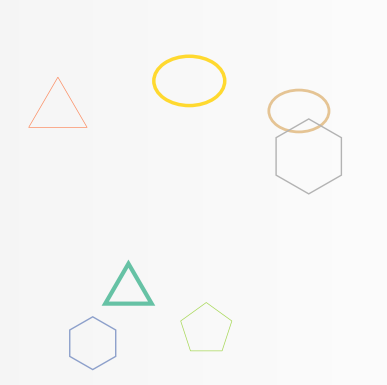[{"shape": "triangle", "thickness": 3, "radius": 0.35, "center": [0.331, 0.246]}, {"shape": "triangle", "thickness": 0.5, "radius": 0.44, "center": [0.149, 0.713]}, {"shape": "hexagon", "thickness": 1, "radius": 0.34, "center": [0.239, 0.109]}, {"shape": "pentagon", "thickness": 0.5, "radius": 0.35, "center": [0.532, 0.145]}, {"shape": "oval", "thickness": 2.5, "radius": 0.46, "center": [0.488, 0.79]}, {"shape": "oval", "thickness": 2, "radius": 0.39, "center": [0.771, 0.712]}, {"shape": "hexagon", "thickness": 1, "radius": 0.49, "center": [0.797, 0.594]}]